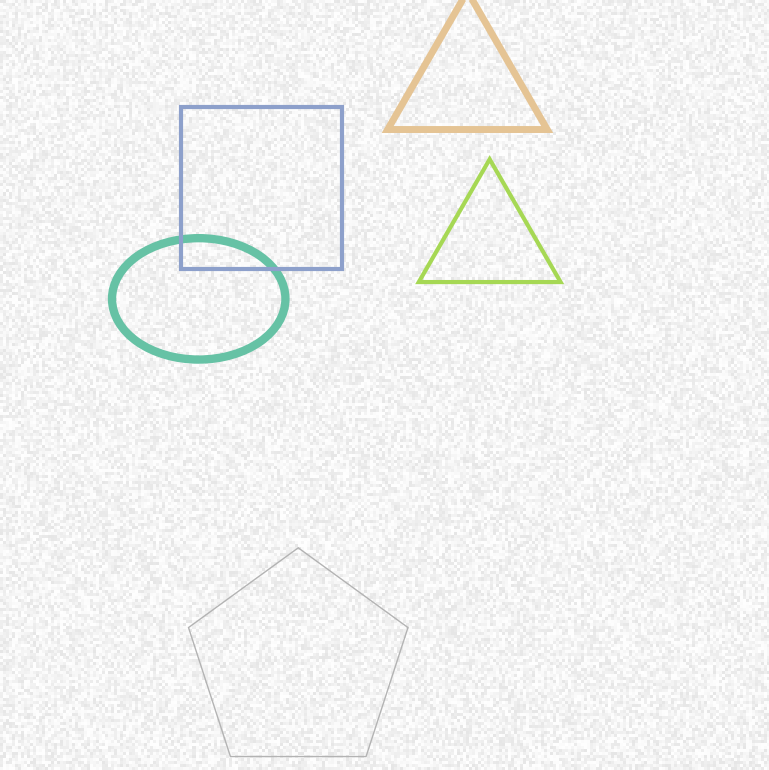[{"shape": "oval", "thickness": 3, "radius": 0.56, "center": [0.258, 0.612]}, {"shape": "square", "thickness": 1.5, "radius": 0.52, "center": [0.34, 0.756]}, {"shape": "triangle", "thickness": 1.5, "radius": 0.53, "center": [0.636, 0.687]}, {"shape": "triangle", "thickness": 2.5, "radius": 0.6, "center": [0.607, 0.892]}, {"shape": "pentagon", "thickness": 0.5, "radius": 0.75, "center": [0.387, 0.139]}]